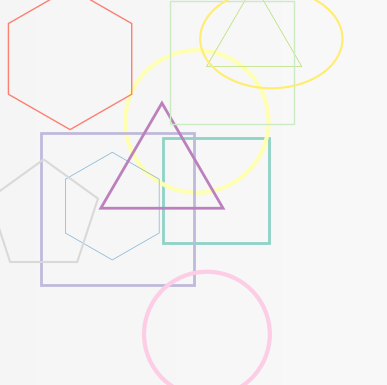[{"shape": "square", "thickness": 2, "radius": 0.68, "center": [0.557, 0.505]}, {"shape": "circle", "thickness": 3, "radius": 0.92, "center": [0.508, 0.684]}, {"shape": "square", "thickness": 2, "radius": 0.99, "center": [0.303, 0.457]}, {"shape": "hexagon", "thickness": 1, "radius": 0.92, "center": [0.181, 0.847]}, {"shape": "hexagon", "thickness": 0.5, "radius": 0.7, "center": [0.29, 0.465]}, {"shape": "triangle", "thickness": 0.5, "radius": 0.71, "center": [0.656, 0.898]}, {"shape": "circle", "thickness": 3, "radius": 0.81, "center": [0.534, 0.132]}, {"shape": "pentagon", "thickness": 1.5, "radius": 0.74, "center": [0.113, 0.439]}, {"shape": "triangle", "thickness": 2, "radius": 0.91, "center": [0.418, 0.55]}, {"shape": "square", "thickness": 1, "radius": 0.8, "center": [0.599, 0.838]}, {"shape": "oval", "thickness": 1.5, "radius": 0.92, "center": [0.7, 0.899]}]